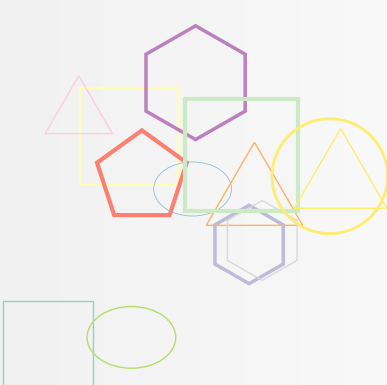[{"shape": "square", "thickness": 1, "radius": 0.58, "center": [0.124, 0.103]}, {"shape": "square", "thickness": 1.5, "radius": 0.63, "center": [0.333, 0.647]}, {"shape": "hexagon", "thickness": 2.5, "radius": 0.51, "center": [0.643, 0.365]}, {"shape": "pentagon", "thickness": 3, "radius": 0.61, "center": [0.366, 0.54]}, {"shape": "oval", "thickness": 0.5, "radius": 0.5, "center": [0.497, 0.509]}, {"shape": "triangle", "thickness": 1, "radius": 0.72, "center": [0.657, 0.487]}, {"shape": "oval", "thickness": 1, "radius": 0.57, "center": [0.339, 0.124]}, {"shape": "triangle", "thickness": 1, "radius": 0.5, "center": [0.203, 0.703]}, {"shape": "hexagon", "thickness": 1, "radius": 0.52, "center": [0.677, 0.375]}, {"shape": "hexagon", "thickness": 2.5, "radius": 0.74, "center": [0.505, 0.785]}, {"shape": "square", "thickness": 3, "radius": 0.73, "center": [0.623, 0.597]}, {"shape": "circle", "thickness": 2, "radius": 0.75, "center": [0.851, 0.542]}, {"shape": "triangle", "thickness": 1, "radius": 0.69, "center": [0.879, 0.528]}]